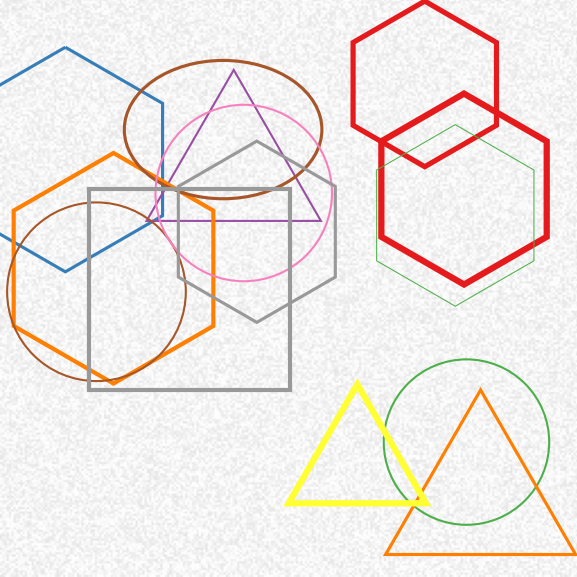[{"shape": "hexagon", "thickness": 2.5, "radius": 0.72, "center": [0.736, 0.854]}, {"shape": "hexagon", "thickness": 3, "radius": 0.83, "center": [0.804, 0.672]}, {"shape": "hexagon", "thickness": 1.5, "radius": 0.97, "center": [0.113, 0.723]}, {"shape": "hexagon", "thickness": 0.5, "radius": 0.79, "center": [0.788, 0.626]}, {"shape": "circle", "thickness": 1, "radius": 0.72, "center": [0.808, 0.234]}, {"shape": "triangle", "thickness": 1, "radius": 0.87, "center": [0.405, 0.704]}, {"shape": "triangle", "thickness": 1.5, "radius": 0.95, "center": [0.832, 0.134]}, {"shape": "hexagon", "thickness": 2, "radius": 1.0, "center": [0.197, 0.535]}, {"shape": "triangle", "thickness": 3, "radius": 0.69, "center": [0.619, 0.196]}, {"shape": "oval", "thickness": 1.5, "radius": 0.86, "center": [0.386, 0.775]}, {"shape": "circle", "thickness": 1, "radius": 0.77, "center": [0.167, 0.494]}, {"shape": "circle", "thickness": 1, "radius": 0.76, "center": [0.422, 0.665]}, {"shape": "square", "thickness": 2, "radius": 0.87, "center": [0.328, 0.498]}, {"shape": "hexagon", "thickness": 1.5, "radius": 0.78, "center": [0.445, 0.598]}]